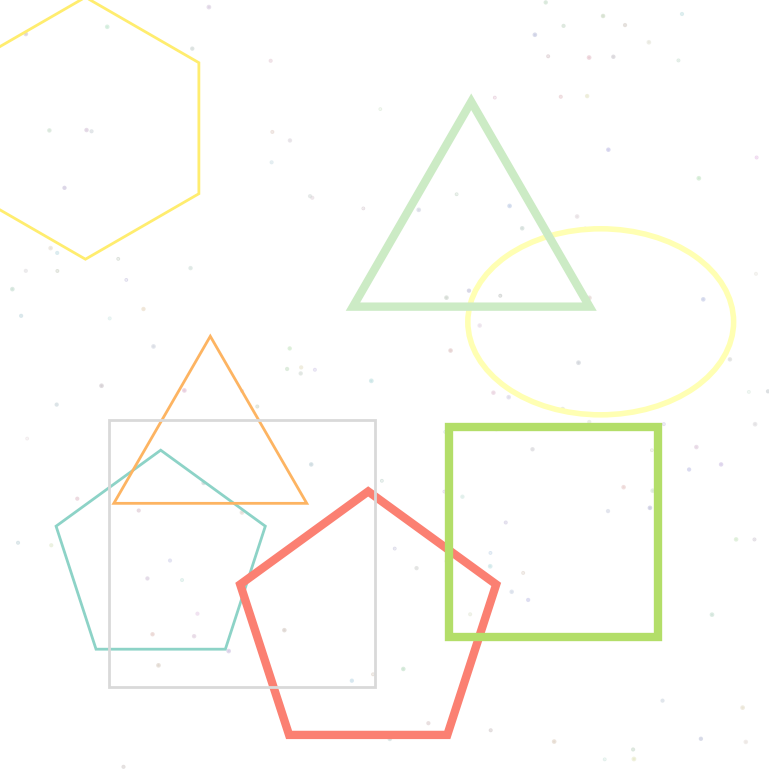[{"shape": "pentagon", "thickness": 1, "radius": 0.71, "center": [0.209, 0.272]}, {"shape": "oval", "thickness": 2, "radius": 0.86, "center": [0.78, 0.582]}, {"shape": "pentagon", "thickness": 3, "radius": 0.87, "center": [0.478, 0.187]}, {"shape": "triangle", "thickness": 1, "radius": 0.72, "center": [0.273, 0.419]}, {"shape": "square", "thickness": 3, "radius": 0.68, "center": [0.719, 0.309]}, {"shape": "square", "thickness": 1, "radius": 0.86, "center": [0.315, 0.281]}, {"shape": "triangle", "thickness": 3, "radius": 0.89, "center": [0.612, 0.69]}, {"shape": "hexagon", "thickness": 1, "radius": 0.85, "center": [0.111, 0.833]}]